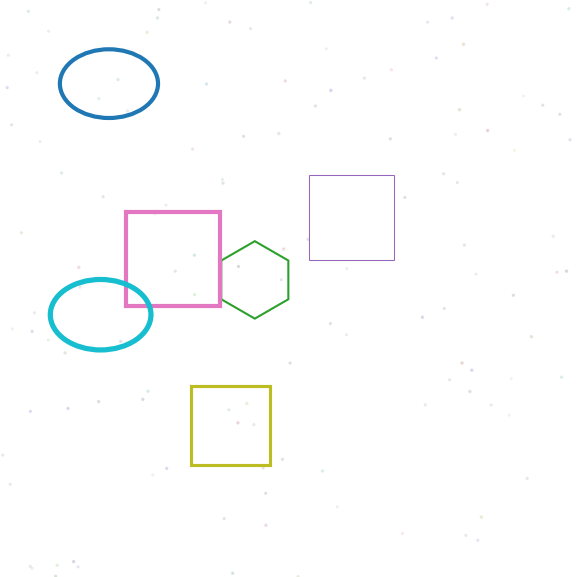[{"shape": "oval", "thickness": 2, "radius": 0.42, "center": [0.189, 0.854]}, {"shape": "hexagon", "thickness": 1, "radius": 0.34, "center": [0.441, 0.514]}, {"shape": "square", "thickness": 0.5, "radius": 0.37, "center": [0.609, 0.623]}, {"shape": "square", "thickness": 2, "radius": 0.41, "center": [0.299, 0.55]}, {"shape": "square", "thickness": 1.5, "radius": 0.35, "center": [0.399, 0.262]}, {"shape": "oval", "thickness": 2.5, "radius": 0.44, "center": [0.174, 0.454]}]